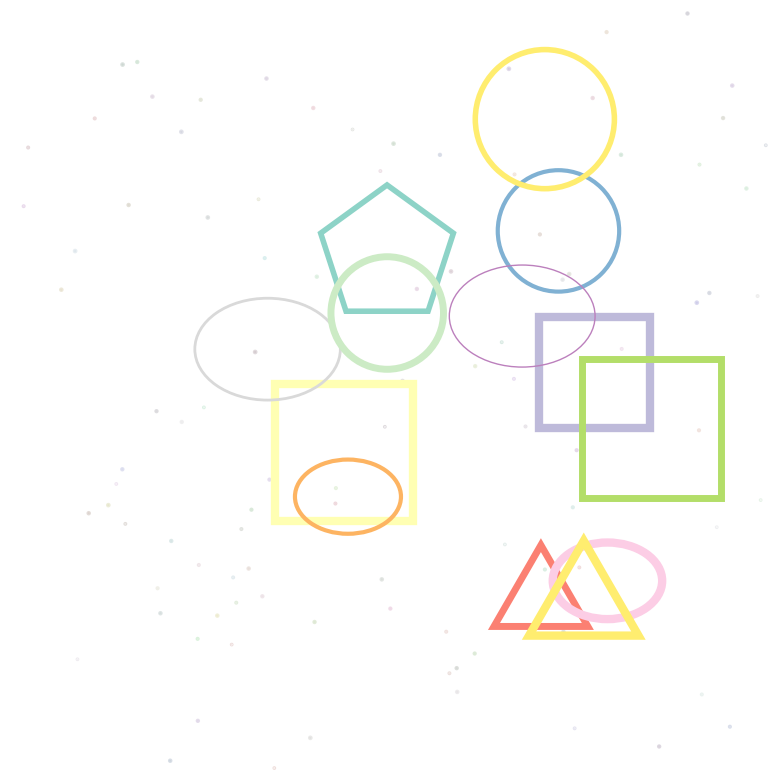[{"shape": "pentagon", "thickness": 2, "radius": 0.45, "center": [0.503, 0.669]}, {"shape": "square", "thickness": 3, "radius": 0.45, "center": [0.447, 0.412]}, {"shape": "square", "thickness": 3, "radius": 0.36, "center": [0.772, 0.516]}, {"shape": "triangle", "thickness": 2.5, "radius": 0.35, "center": [0.702, 0.222]}, {"shape": "circle", "thickness": 1.5, "radius": 0.39, "center": [0.725, 0.7]}, {"shape": "oval", "thickness": 1.5, "radius": 0.34, "center": [0.452, 0.355]}, {"shape": "square", "thickness": 2.5, "radius": 0.45, "center": [0.846, 0.444]}, {"shape": "oval", "thickness": 3, "radius": 0.36, "center": [0.789, 0.246]}, {"shape": "oval", "thickness": 1, "radius": 0.47, "center": [0.348, 0.547]}, {"shape": "oval", "thickness": 0.5, "radius": 0.47, "center": [0.678, 0.59]}, {"shape": "circle", "thickness": 2.5, "radius": 0.37, "center": [0.503, 0.593]}, {"shape": "triangle", "thickness": 3, "radius": 0.41, "center": [0.758, 0.216]}, {"shape": "circle", "thickness": 2, "radius": 0.45, "center": [0.708, 0.845]}]